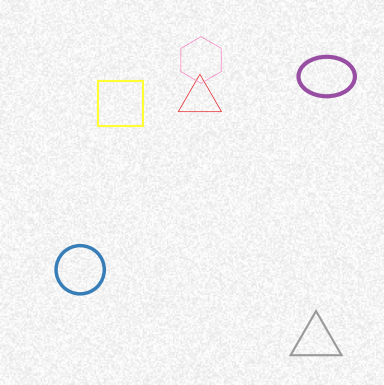[{"shape": "triangle", "thickness": 0.5, "radius": 0.32, "center": [0.519, 0.742]}, {"shape": "circle", "thickness": 2.5, "radius": 0.31, "center": [0.208, 0.299]}, {"shape": "oval", "thickness": 3, "radius": 0.37, "center": [0.849, 0.801]}, {"shape": "square", "thickness": 1.5, "radius": 0.29, "center": [0.313, 0.731]}, {"shape": "hexagon", "thickness": 0.5, "radius": 0.3, "center": [0.522, 0.844]}, {"shape": "triangle", "thickness": 1.5, "radius": 0.38, "center": [0.821, 0.116]}]